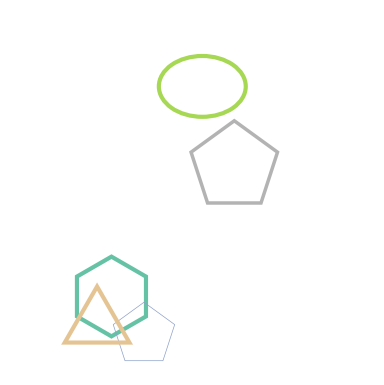[{"shape": "hexagon", "thickness": 3, "radius": 0.52, "center": [0.29, 0.23]}, {"shape": "pentagon", "thickness": 0.5, "radius": 0.42, "center": [0.374, 0.131]}, {"shape": "oval", "thickness": 3, "radius": 0.56, "center": [0.525, 0.776]}, {"shape": "triangle", "thickness": 3, "radius": 0.48, "center": [0.252, 0.159]}, {"shape": "pentagon", "thickness": 2.5, "radius": 0.59, "center": [0.609, 0.568]}]